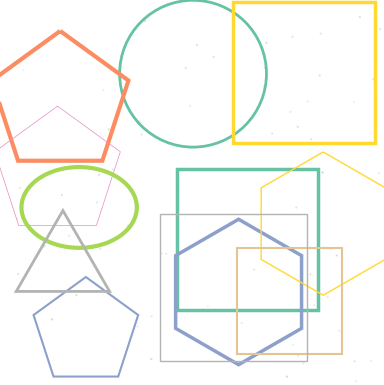[{"shape": "square", "thickness": 2.5, "radius": 0.91, "center": [0.643, 0.378]}, {"shape": "circle", "thickness": 2, "radius": 0.95, "center": [0.501, 0.809]}, {"shape": "pentagon", "thickness": 3, "radius": 0.93, "center": [0.156, 0.733]}, {"shape": "pentagon", "thickness": 1.5, "radius": 0.71, "center": [0.223, 0.138]}, {"shape": "hexagon", "thickness": 2.5, "radius": 0.94, "center": [0.62, 0.242]}, {"shape": "pentagon", "thickness": 0.5, "radius": 0.86, "center": [0.149, 0.553]}, {"shape": "oval", "thickness": 3, "radius": 0.75, "center": [0.206, 0.461]}, {"shape": "hexagon", "thickness": 1, "radius": 0.93, "center": [0.84, 0.419]}, {"shape": "square", "thickness": 2.5, "radius": 0.92, "center": [0.79, 0.812]}, {"shape": "square", "thickness": 1.5, "radius": 0.69, "center": [0.752, 0.219]}, {"shape": "triangle", "thickness": 2, "radius": 0.7, "center": [0.163, 0.313]}, {"shape": "square", "thickness": 1, "radius": 0.95, "center": [0.606, 0.254]}]